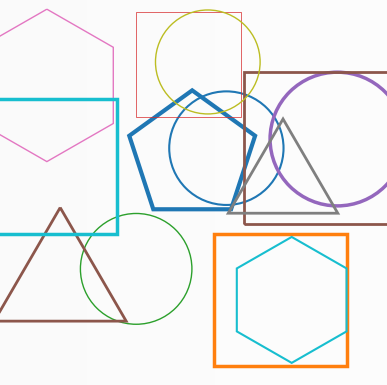[{"shape": "pentagon", "thickness": 3, "radius": 0.85, "center": [0.496, 0.595]}, {"shape": "circle", "thickness": 1.5, "radius": 0.74, "center": [0.584, 0.615]}, {"shape": "square", "thickness": 2.5, "radius": 0.86, "center": [0.724, 0.22]}, {"shape": "circle", "thickness": 1, "radius": 0.72, "center": [0.351, 0.302]}, {"shape": "square", "thickness": 0.5, "radius": 0.68, "center": [0.487, 0.832]}, {"shape": "circle", "thickness": 2.5, "radius": 0.87, "center": [0.871, 0.639]}, {"shape": "triangle", "thickness": 2, "radius": 0.98, "center": [0.155, 0.264]}, {"shape": "square", "thickness": 2, "radius": 0.99, "center": [0.828, 0.616]}, {"shape": "hexagon", "thickness": 1, "radius": 0.99, "center": [0.121, 0.778]}, {"shape": "triangle", "thickness": 2, "radius": 0.82, "center": [0.73, 0.528]}, {"shape": "circle", "thickness": 1, "radius": 0.68, "center": [0.536, 0.839]}, {"shape": "square", "thickness": 2.5, "radius": 0.88, "center": [0.126, 0.569]}, {"shape": "hexagon", "thickness": 1.5, "radius": 0.82, "center": [0.753, 0.221]}]